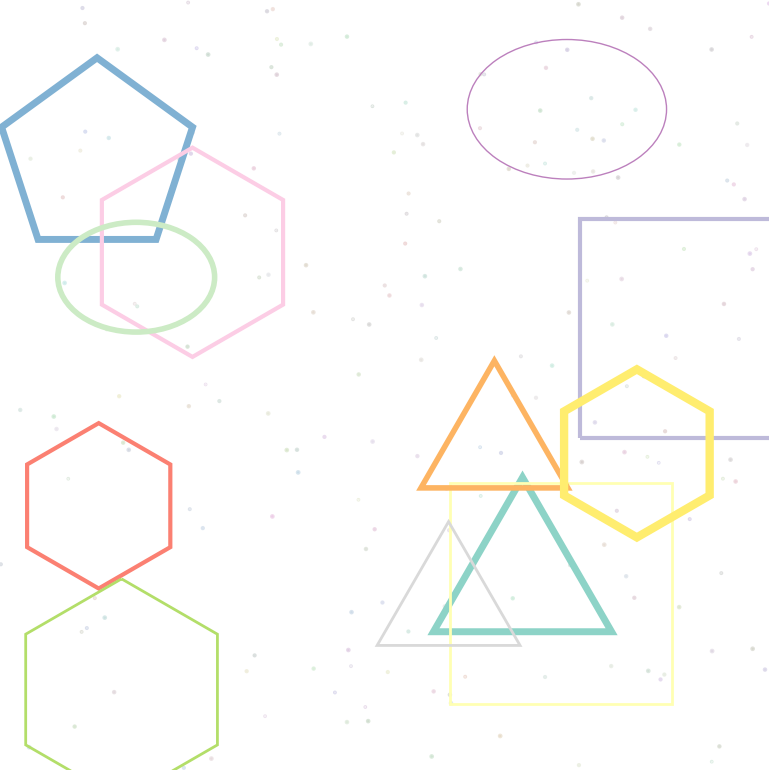[{"shape": "triangle", "thickness": 2.5, "radius": 0.67, "center": [0.679, 0.246]}, {"shape": "square", "thickness": 1, "radius": 0.72, "center": [0.729, 0.229]}, {"shape": "square", "thickness": 1.5, "radius": 0.71, "center": [0.895, 0.574]}, {"shape": "hexagon", "thickness": 1.5, "radius": 0.54, "center": [0.128, 0.343]}, {"shape": "pentagon", "thickness": 2.5, "radius": 0.65, "center": [0.126, 0.795]}, {"shape": "triangle", "thickness": 2, "radius": 0.55, "center": [0.642, 0.421]}, {"shape": "hexagon", "thickness": 1, "radius": 0.72, "center": [0.158, 0.104]}, {"shape": "hexagon", "thickness": 1.5, "radius": 0.68, "center": [0.25, 0.672]}, {"shape": "triangle", "thickness": 1, "radius": 0.54, "center": [0.583, 0.215]}, {"shape": "oval", "thickness": 0.5, "radius": 0.65, "center": [0.736, 0.858]}, {"shape": "oval", "thickness": 2, "radius": 0.51, "center": [0.177, 0.64]}, {"shape": "hexagon", "thickness": 3, "radius": 0.55, "center": [0.827, 0.411]}]